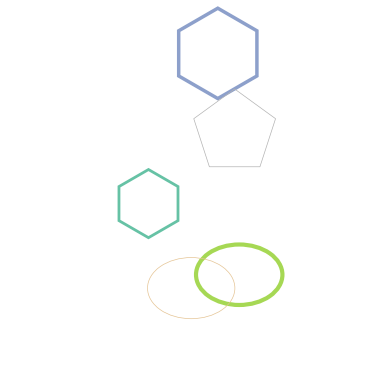[{"shape": "hexagon", "thickness": 2, "radius": 0.44, "center": [0.386, 0.471]}, {"shape": "hexagon", "thickness": 2.5, "radius": 0.59, "center": [0.566, 0.861]}, {"shape": "oval", "thickness": 3, "radius": 0.56, "center": [0.621, 0.286]}, {"shape": "oval", "thickness": 0.5, "radius": 0.57, "center": [0.497, 0.252]}, {"shape": "pentagon", "thickness": 0.5, "radius": 0.56, "center": [0.609, 0.657]}]